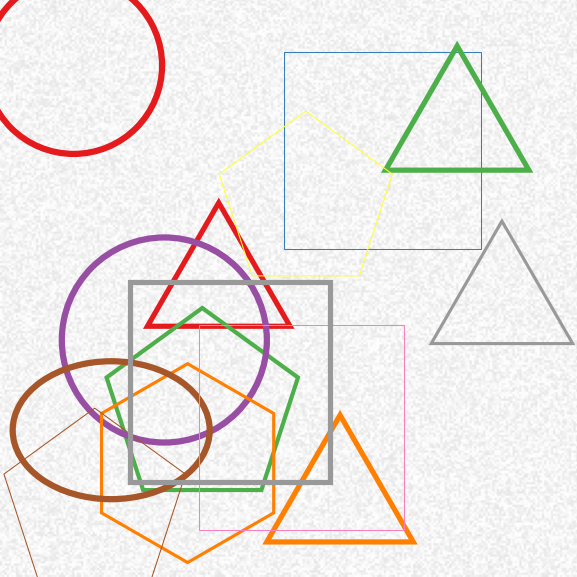[{"shape": "triangle", "thickness": 2.5, "radius": 0.71, "center": [0.379, 0.505]}, {"shape": "circle", "thickness": 3, "radius": 0.77, "center": [0.128, 0.886]}, {"shape": "square", "thickness": 0.5, "radius": 0.85, "center": [0.662, 0.738]}, {"shape": "pentagon", "thickness": 2, "radius": 0.87, "center": [0.35, 0.292]}, {"shape": "triangle", "thickness": 2.5, "radius": 0.72, "center": [0.792, 0.776]}, {"shape": "circle", "thickness": 3, "radius": 0.89, "center": [0.285, 0.41]}, {"shape": "hexagon", "thickness": 1.5, "radius": 0.86, "center": [0.325, 0.197]}, {"shape": "triangle", "thickness": 2.5, "radius": 0.73, "center": [0.589, 0.134]}, {"shape": "pentagon", "thickness": 0.5, "radius": 0.79, "center": [0.529, 0.649]}, {"shape": "oval", "thickness": 3, "radius": 0.85, "center": [0.193, 0.254]}, {"shape": "pentagon", "thickness": 0.5, "radius": 0.83, "center": [0.164, 0.127]}, {"shape": "square", "thickness": 0.5, "radius": 0.89, "center": [0.522, 0.259]}, {"shape": "triangle", "thickness": 1.5, "radius": 0.71, "center": [0.869, 0.475]}, {"shape": "square", "thickness": 2.5, "radius": 0.87, "center": [0.398, 0.337]}]